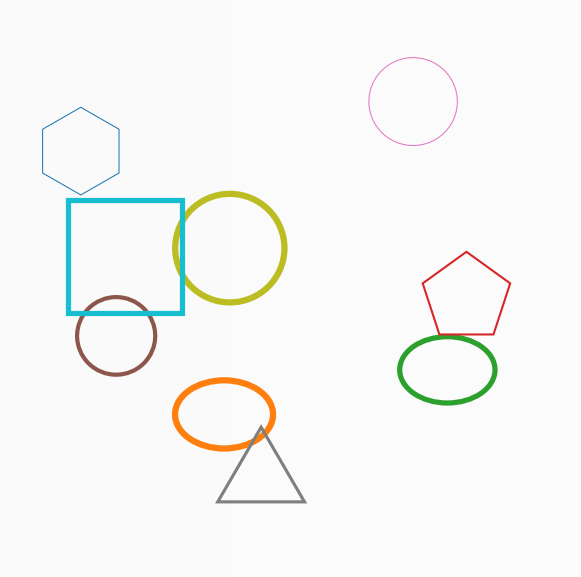[{"shape": "hexagon", "thickness": 0.5, "radius": 0.38, "center": [0.139, 0.737]}, {"shape": "oval", "thickness": 3, "radius": 0.42, "center": [0.385, 0.282]}, {"shape": "oval", "thickness": 2.5, "radius": 0.41, "center": [0.77, 0.359]}, {"shape": "pentagon", "thickness": 1, "radius": 0.4, "center": [0.802, 0.484]}, {"shape": "circle", "thickness": 2, "radius": 0.34, "center": [0.2, 0.417]}, {"shape": "circle", "thickness": 0.5, "radius": 0.38, "center": [0.711, 0.823]}, {"shape": "triangle", "thickness": 1.5, "radius": 0.43, "center": [0.449, 0.173]}, {"shape": "circle", "thickness": 3, "radius": 0.47, "center": [0.395, 0.569]}, {"shape": "square", "thickness": 2.5, "radius": 0.49, "center": [0.215, 0.555]}]